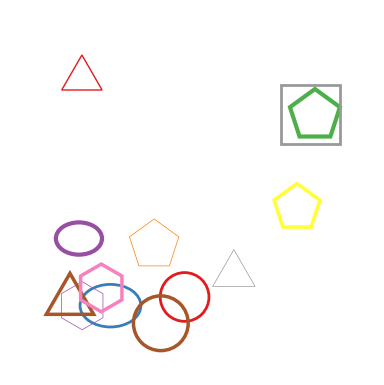[{"shape": "circle", "thickness": 2, "radius": 0.32, "center": [0.479, 0.229]}, {"shape": "triangle", "thickness": 1, "radius": 0.3, "center": [0.213, 0.797]}, {"shape": "oval", "thickness": 2, "radius": 0.4, "center": [0.287, 0.206]}, {"shape": "pentagon", "thickness": 3, "radius": 0.34, "center": [0.818, 0.701]}, {"shape": "hexagon", "thickness": 0.5, "radius": 0.31, "center": [0.213, 0.206]}, {"shape": "oval", "thickness": 3, "radius": 0.3, "center": [0.205, 0.38]}, {"shape": "pentagon", "thickness": 0.5, "radius": 0.34, "center": [0.4, 0.364]}, {"shape": "pentagon", "thickness": 2.5, "radius": 0.31, "center": [0.771, 0.461]}, {"shape": "circle", "thickness": 2.5, "radius": 0.36, "center": [0.418, 0.16]}, {"shape": "triangle", "thickness": 2.5, "radius": 0.36, "center": [0.182, 0.219]}, {"shape": "hexagon", "thickness": 2.5, "radius": 0.31, "center": [0.263, 0.252]}, {"shape": "square", "thickness": 2, "radius": 0.38, "center": [0.806, 0.702]}, {"shape": "triangle", "thickness": 0.5, "radius": 0.32, "center": [0.607, 0.288]}]